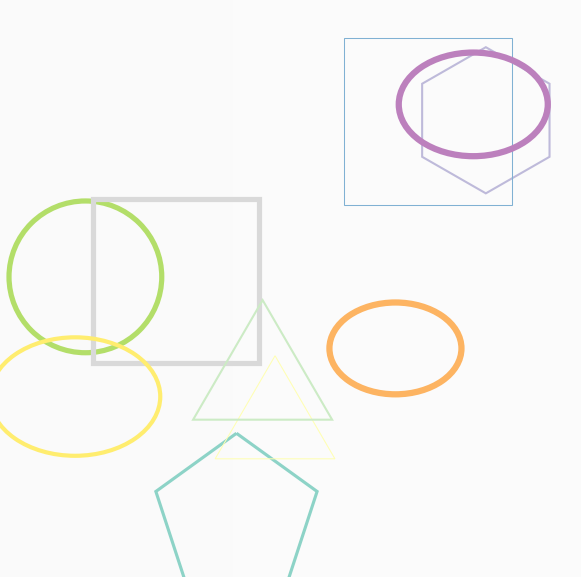[{"shape": "pentagon", "thickness": 1.5, "radius": 0.73, "center": [0.407, 0.103]}, {"shape": "triangle", "thickness": 0.5, "radius": 0.59, "center": [0.473, 0.264]}, {"shape": "hexagon", "thickness": 1, "radius": 0.63, "center": [0.836, 0.791]}, {"shape": "square", "thickness": 0.5, "radius": 0.72, "center": [0.736, 0.789]}, {"shape": "oval", "thickness": 3, "radius": 0.57, "center": [0.68, 0.396]}, {"shape": "circle", "thickness": 2.5, "radius": 0.66, "center": [0.147, 0.52]}, {"shape": "square", "thickness": 2.5, "radius": 0.71, "center": [0.303, 0.513]}, {"shape": "oval", "thickness": 3, "radius": 0.64, "center": [0.814, 0.818]}, {"shape": "triangle", "thickness": 1, "radius": 0.69, "center": [0.452, 0.341]}, {"shape": "oval", "thickness": 2, "radius": 0.73, "center": [0.129, 0.312]}]